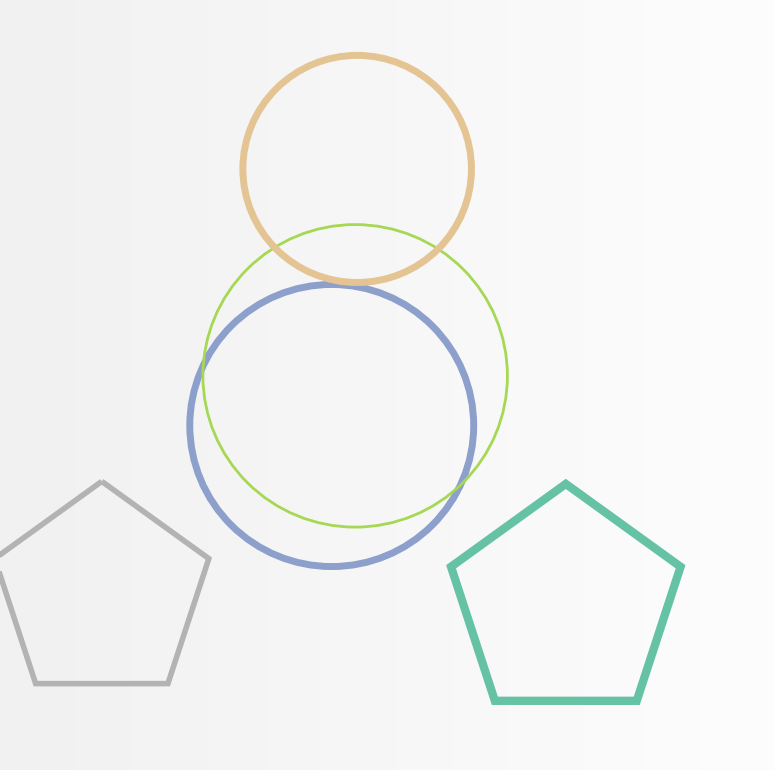[{"shape": "pentagon", "thickness": 3, "radius": 0.78, "center": [0.73, 0.216]}, {"shape": "circle", "thickness": 2.5, "radius": 0.92, "center": [0.428, 0.447]}, {"shape": "circle", "thickness": 1, "radius": 0.98, "center": [0.458, 0.512]}, {"shape": "circle", "thickness": 2.5, "radius": 0.74, "center": [0.461, 0.781]}, {"shape": "pentagon", "thickness": 2, "radius": 0.73, "center": [0.131, 0.23]}]